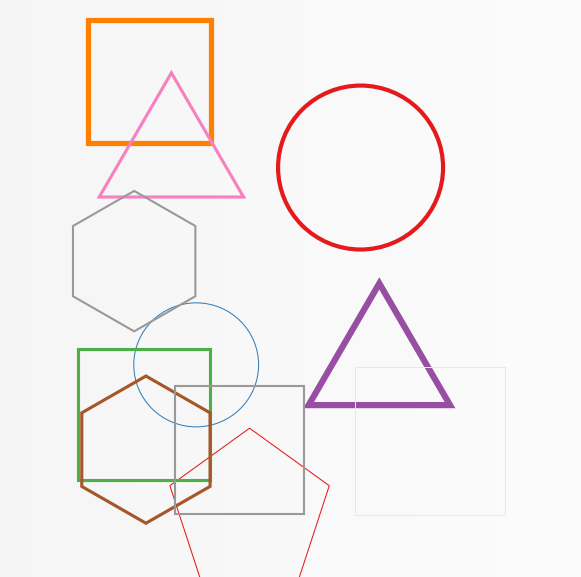[{"shape": "circle", "thickness": 2, "radius": 0.71, "center": [0.62, 0.709]}, {"shape": "pentagon", "thickness": 0.5, "radius": 0.72, "center": [0.429, 0.114]}, {"shape": "circle", "thickness": 0.5, "radius": 0.54, "center": [0.338, 0.367]}, {"shape": "square", "thickness": 1.5, "radius": 0.57, "center": [0.248, 0.282]}, {"shape": "triangle", "thickness": 3, "radius": 0.7, "center": [0.653, 0.368]}, {"shape": "square", "thickness": 2.5, "radius": 0.53, "center": [0.257, 0.858]}, {"shape": "square", "thickness": 0.5, "radius": 0.64, "center": [0.74, 0.236]}, {"shape": "hexagon", "thickness": 1.5, "radius": 0.64, "center": [0.251, 0.221]}, {"shape": "triangle", "thickness": 1.5, "radius": 0.72, "center": [0.295, 0.73]}, {"shape": "hexagon", "thickness": 1, "radius": 0.61, "center": [0.231, 0.547]}, {"shape": "square", "thickness": 1, "radius": 0.56, "center": [0.412, 0.22]}]